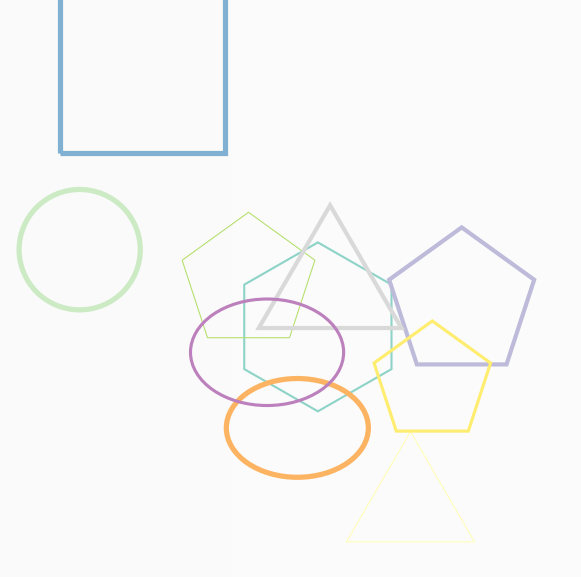[{"shape": "hexagon", "thickness": 1, "radius": 0.73, "center": [0.547, 0.433]}, {"shape": "triangle", "thickness": 0.5, "radius": 0.64, "center": [0.706, 0.124]}, {"shape": "pentagon", "thickness": 2, "radius": 0.66, "center": [0.794, 0.474]}, {"shape": "square", "thickness": 2.5, "radius": 0.71, "center": [0.246, 0.876]}, {"shape": "oval", "thickness": 2.5, "radius": 0.61, "center": [0.512, 0.258]}, {"shape": "pentagon", "thickness": 0.5, "radius": 0.6, "center": [0.428, 0.511]}, {"shape": "triangle", "thickness": 2, "radius": 0.71, "center": [0.568, 0.502]}, {"shape": "oval", "thickness": 1.5, "radius": 0.66, "center": [0.459, 0.389]}, {"shape": "circle", "thickness": 2.5, "radius": 0.52, "center": [0.137, 0.567]}, {"shape": "pentagon", "thickness": 1.5, "radius": 0.53, "center": [0.744, 0.338]}]